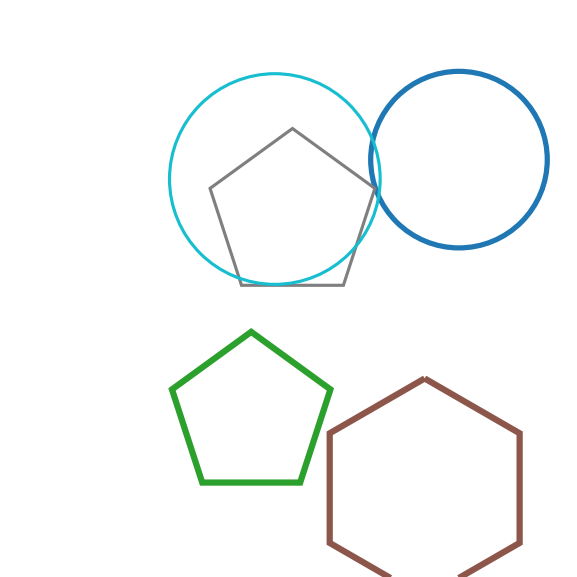[{"shape": "circle", "thickness": 2.5, "radius": 0.76, "center": [0.795, 0.723]}, {"shape": "pentagon", "thickness": 3, "radius": 0.72, "center": [0.435, 0.28]}, {"shape": "hexagon", "thickness": 3, "radius": 0.95, "center": [0.735, 0.154]}, {"shape": "pentagon", "thickness": 1.5, "radius": 0.75, "center": [0.506, 0.627]}, {"shape": "circle", "thickness": 1.5, "radius": 0.91, "center": [0.476, 0.689]}]